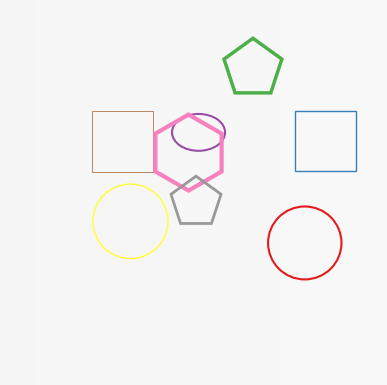[{"shape": "circle", "thickness": 1.5, "radius": 0.47, "center": [0.787, 0.369]}, {"shape": "square", "thickness": 1, "radius": 0.39, "center": [0.839, 0.634]}, {"shape": "pentagon", "thickness": 2.5, "radius": 0.39, "center": [0.653, 0.822]}, {"shape": "oval", "thickness": 1.5, "radius": 0.34, "center": [0.512, 0.656]}, {"shape": "circle", "thickness": 1, "radius": 0.48, "center": [0.337, 0.425]}, {"shape": "square", "thickness": 0.5, "radius": 0.39, "center": [0.317, 0.632]}, {"shape": "hexagon", "thickness": 3, "radius": 0.49, "center": [0.487, 0.604]}, {"shape": "pentagon", "thickness": 2, "radius": 0.34, "center": [0.506, 0.474]}]